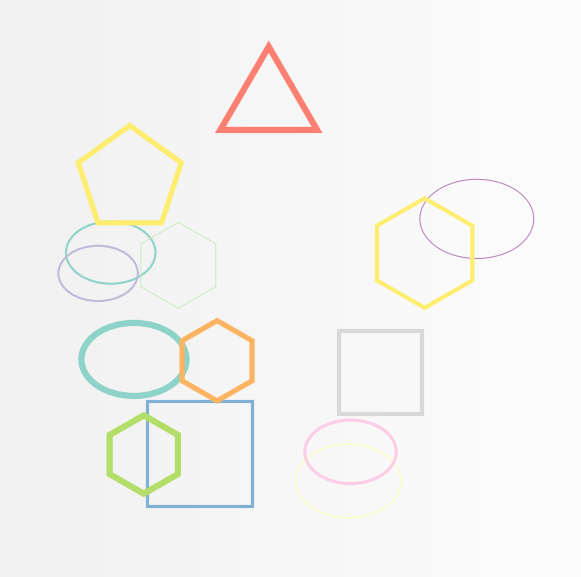[{"shape": "oval", "thickness": 1, "radius": 0.39, "center": [0.191, 0.562]}, {"shape": "oval", "thickness": 3, "radius": 0.45, "center": [0.23, 0.377]}, {"shape": "oval", "thickness": 0.5, "radius": 0.45, "center": [0.599, 0.166]}, {"shape": "oval", "thickness": 1, "radius": 0.34, "center": [0.169, 0.526]}, {"shape": "triangle", "thickness": 3, "radius": 0.48, "center": [0.462, 0.822]}, {"shape": "square", "thickness": 1.5, "radius": 0.45, "center": [0.344, 0.214]}, {"shape": "hexagon", "thickness": 2.5, "radius": 0.35, "center": [0.373, 0.374]}, {"shape": "hexagon", "thickness": 3, "radius": 0.34, "center": [0.247, 0.212]}, {"shape": "oval", "thickness": 1.5, "radius": 0.39, "center": [0.603, 0.217]}, {"shape": "square", "thickness": 2, "radius": 0.36, "center": [0.655, 0.354]}, {"shape": "oval", "thickness": 0.5, "radius": 0.49, "center": [0.82, 0.62]}, {"shape": "hexagon", "thickness": 0.5, "radius": 0.37, "center": [0.307, 0.54]}, {"shape": "pentagon", "thickness": 2.5, "radius": 0.47, "center": [0.223, 0.689]}, {"shape": "hexagon", "thickness": 2, "radius": 0.47, "center": [0.731, 0.561]}]